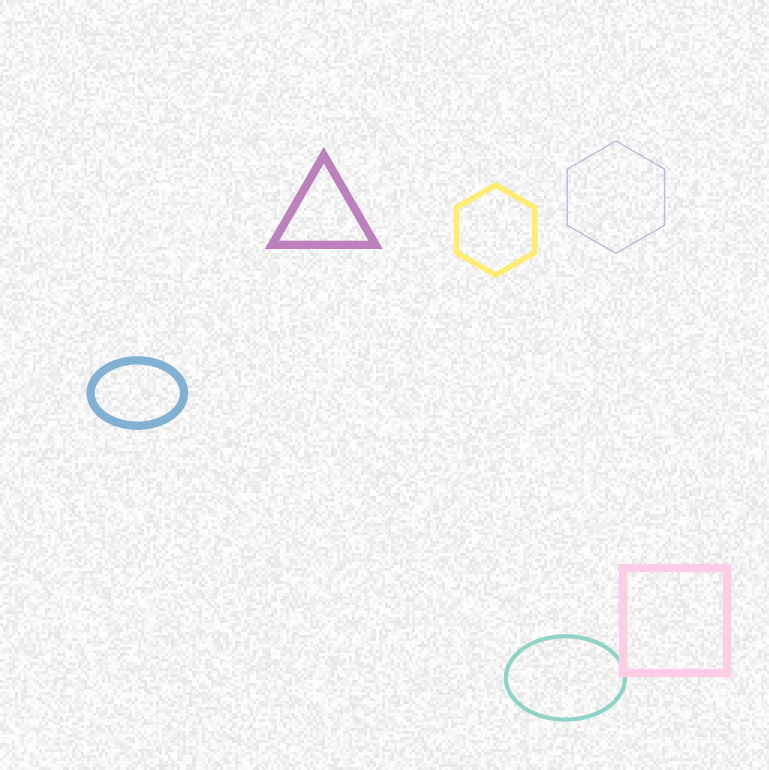[{"shape": "oval", "thickness": 1.5, "radius": 0.39, "center": [0.734, 0.12]}, {"shape": "hexagon", "thickness": 0.5, "radius": 0.36, "center": [0.8, 0.744]}, {"shape": "oval", "thickness": 3, "radius": 0.3, "center": [0.178, 0.49]}, {"shape": "square", "thickness": 3, "radius": 0.34, "center": [0.877, 0.194]}, {"shape": "triangle", "thickness": 3, "radius": 0.39, "center": [0.421, 0.721]}, {"shape": "hexagon", "thickness": 2, "radius": 0.29, "center": [0.644, 0.701]}]